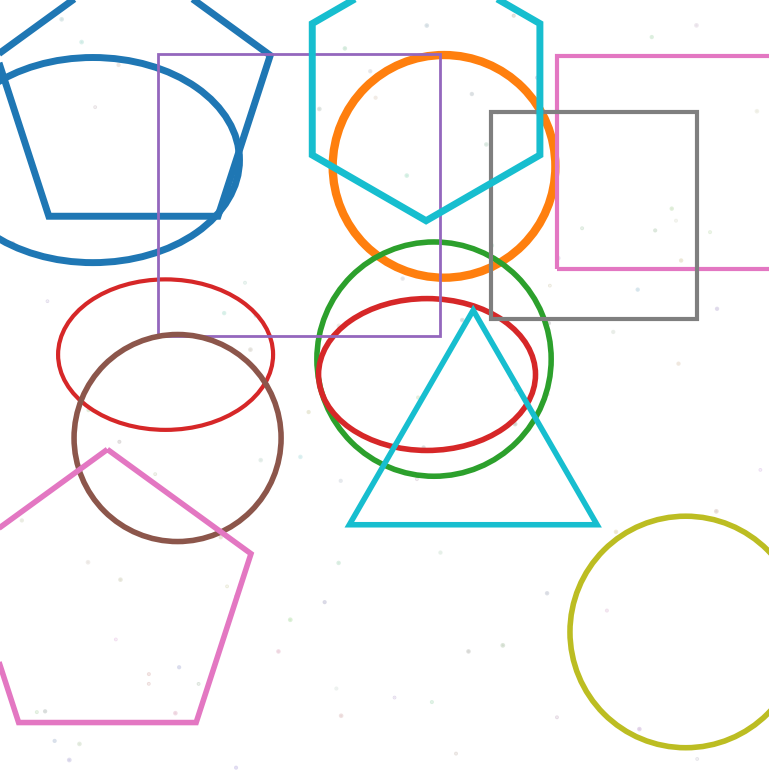[{"shape": "pentagon", "thickness": 2.5, "radius": 0.93, "center": [0.173, 0.87]}, {"shape": "oval", "thickness": 2.5, "radius": 0.95, "center": [0.121, 0.792]}, {"shape": "circle", "thickness": 3, "radius": 0.72, "center": [0.577, 0.784]}, {"shape": "circle", "thickness": 2, "radius": 0.76, "center": [0.564, 0.534]}, {"shape": "oval", "thickness": 2, "radius": 0.7, "center": [0.555, 0.514]}, {"shape": "oval", "thickness": 1.5, "radius": 0.7, "center": [0.215, 0.539]}, {"shape": "square", "thickness": 1, "radius": 0.92, "center": [0.388, 0.747]}, {"shape": "circle", "thickness": 2, "radius": 0.67, "center": [0.231, 0.431]}, {"shape": "square", "thickness": 1.5, "radius": 0.69, "center": [0.862, 0.789]}, {"shape": "pentagon", "thickness": 2, "radius": 0.98, "center": [0.139, 0.22]}, {"shape": "square", "thickness": 1.5, "radius": 0.67, "center": [0.772, 0.72]}, {"shape": "circle", "thickness": 2, "radius": 0.75, "center": [0.891, 0.179]}, {"shape": "hexagon", "thickness": 2.5, "radius": 0.85, "center": [0.553, 0.884]}, {"shape": "triangle", "thickness": 2, "radius": 0.93, "center": [0.615, 0.411]}]